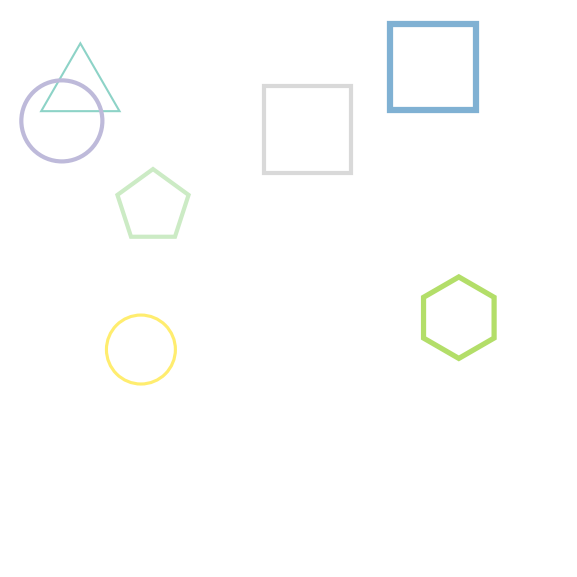[{"shape": "triangle", "thickness": 1, "radius": 0.39, "center": [0.139, 0.846]}, {"shape": "circle", "thickness": 2, "radius": 0.35, "center": [0.107, 0.79]}, {"shape": "square", "thickness": 3, "radius": 0.37, "center": [0.749, 0.884]}, {"shape": "hexagon", "thickness": 2.5, "radius": 0.35, "center": [0.794, 0.449]}, {"shape": "square", "thickness": 2, "radius": 0.38, "center": [0.532, 0.774]}, {"shape": "pentagon", "thickness": 2, "radius": 0.32, "center": [0.265, 0.642]}, {"shape": "circle", "thickness": 1.5, "radius": 0.3, "center": [0.244, 0.394]}]